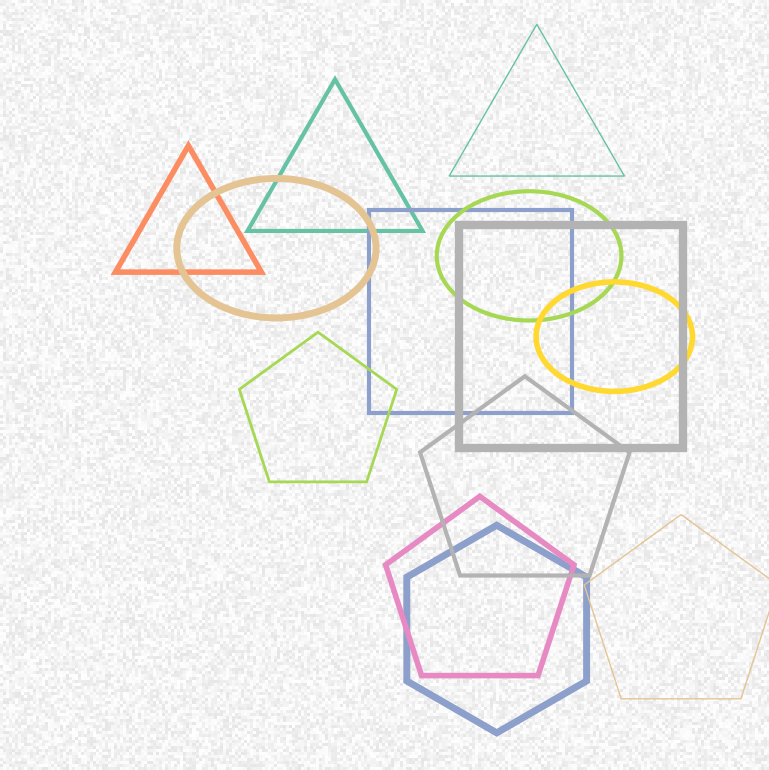[{"shape": "triangle", "thickness": 1.5, "radius": 0.66, "center": [0.435, 0.766]}, {"shape": "triangle", "thickness": 0.5, "radius": 0.66, "center": [0.697, 0.837]}, {"shape": "triangle", "thickness": 2, "radius": 0.55, "center": [0.245, 0.701]}, {"shape": "square", "thickness": 1.5, "radius": 0.66, "center": [0.611, 0.595]}, {"shape": "hexagon", "thickness": 2.5, "radius": 0.67, "center": [0.645, 0.183]}, {"shape": "pentagon", "thickness": 2, "radius": 0.64, "center": [0.623, 0.227]}, {"shape": "pentagon", "thickness": 1, "radius": 0.54, "center": [0.413, 0.461]}, {"shape": "oval", "thickness": 1.5, "radius": 0.6, "center": [0.687, 0.668]}, {"shape": "oval", "thickness": 2, "radius": 0.51, "center": [0.798, 0.563]}, {"shape": "pentagon", "thickness": 0.5, "radius": 0.66, "center": [0.885, 0.199]}, {"shape": "oval", "thickness": 2.5, "radius": 0.65, "center": [0.359, 0.678]}, {"shape": "square", "thickness": 3, "radius": 0.73, "center": [0.742, 0.563]}, {"shape": "pentagon", "thickness": 1.5, "radius": 0.72, "center": [0.682, 0.368]}]